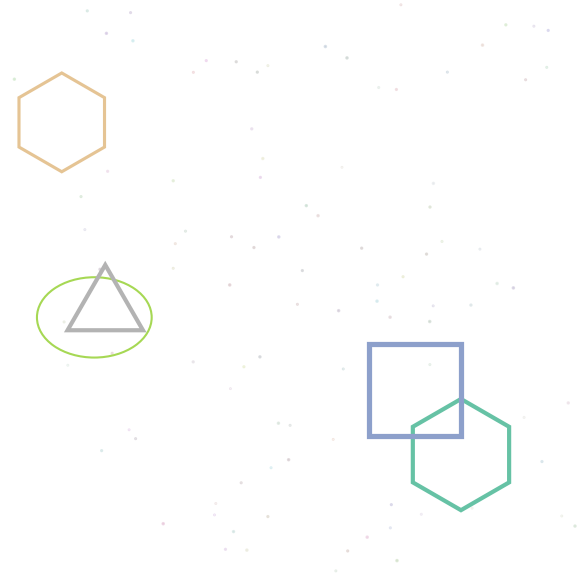[{"shape": "hexagon", "thickness": 2, "radius": 0.48, "center": [0.798, 0.212]}, {"shape": "square", "thickness": 2.5, "radius": 0.4, "center": [0.718, 0.324]}, {"shape": "oval", "thickness": 1, "radius": 0.5, "center": [0.163, 0.45]}, {"shape": "hexagon", "thickness": 1.5, "radius": 0.43, "center": [0.107, 0.787]}, {"shape": "triangle", "thickness": 2, "radius": 0.38, "center": [0.182, 0.465]}]